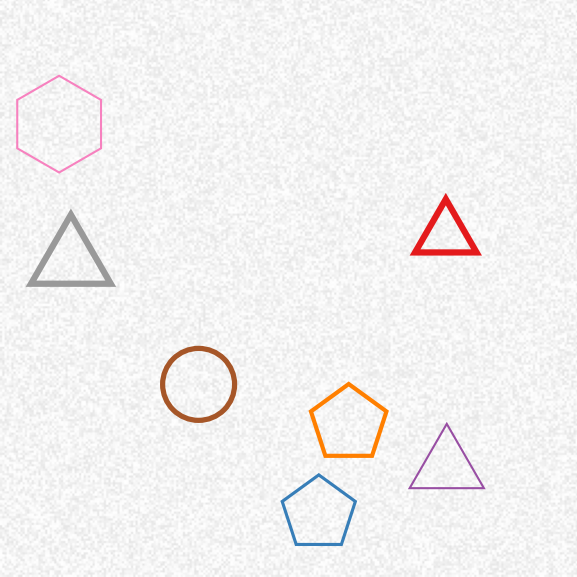[{"shape": "triangle", "thickness": 3, "radius": 0.31, "center": [0.772, 0.593]}, {"shape": "pentagon", "thickness": 1.5, "radius": 0.33, "center": [0.552, 0.11]}, {"shape": "triangle", "thickness": 1, "radius": 0.37, "center": [0.774, 0.191]}, {"shape": "pentagon", "thickness": 2, "radius": 0.34, "center": [0.604, 0.265]}, {"shape": "circle", "thickness": 2.5, "radius": 0.31, "center": [0.344, 0.334]}, {"shape": "hexagon", "thickness": 1, "radius": 0.42, "center": [0.102, 0.784]}, {"shape": "triangle", "thickness": 3, "radius": 0.4, "center": [0.123, 0.548]}]